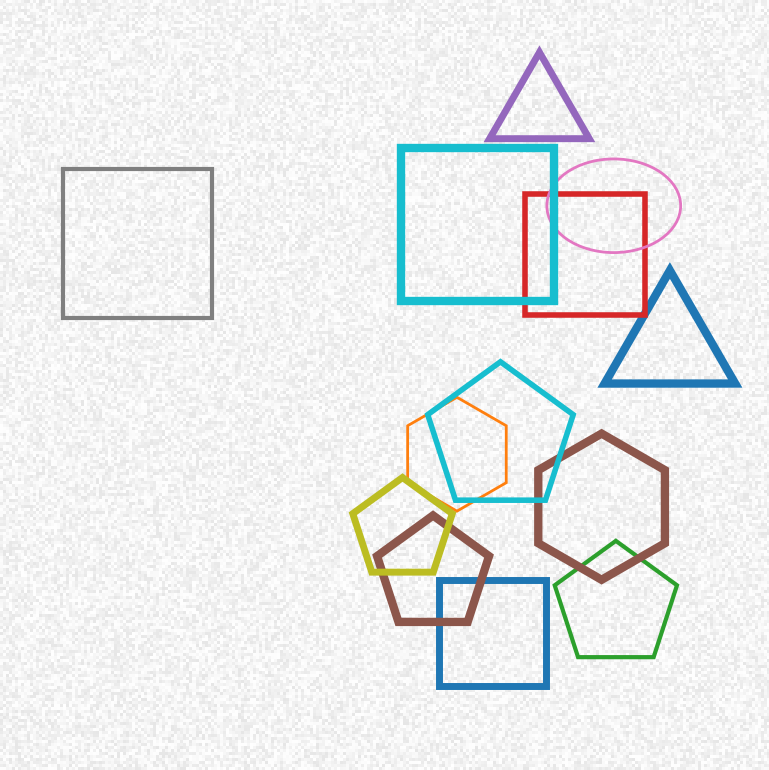[{"shape": "square", "thickness": 2.5, "radius": 0.35, "center": [0.639, 0.178]}, {"shape": "triangle", "thickness": 3, "radius": 0.49, "center": [0.87, 0.551]}, {"shape": "hexagon", "thickness": 1, "radius": 0.37, "center": [0.593, 0.41]}, {"shape": "pentagon", "thickness": 1.5, "radius": 0.42, "center": [0.8, 0.214]}, {"shape": "square", "thickness": 2, "radius": 0.39, "center": [0.76, 0.67]}, {"shape": "triangle", "thickness": 2.5, "radius": 0.37, "center": [0.701, 0.857]}, {"shape": "hexagon", "thickness": 3, "radius": 0.47, "center": [0.781, 0.342]}, {"shape": "pentagon", "thickness": 3, "radius": 0.38, "center": [0.562, 0.254]}, {"shape": "oval", "thickness": 1, "radius": 0.43, "center": [0.797, 0.733]}, {"shape": "square", "thickness": 1.5, "radius": 0.48, "center": [0.179, 0.684]}, {"shape": "pentagon", "thickness": 2.5, "radius": 0.34, "center": [0.523, 0.312]}, {"shape": "pentagon", "thickness": 2, "radius": 0.5, "center": [0.65, 0.431]}, {"shape": "square", "thickness": 3, "radius": 0.5, "center": [0.621, 0.708]}]